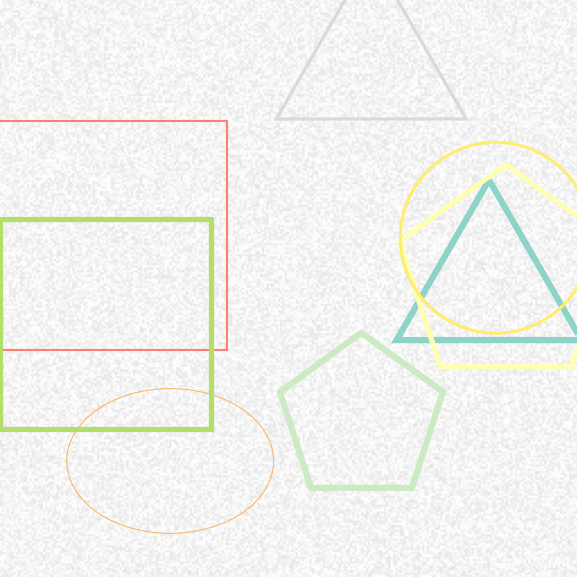[{"shape": "triangle", "thickness": 3, "radius": 0.92, "center": [0.847, 0.503]}, {"shape": "pentagon", "thickness": 2.5, "radius": 0.97, "center": [0.876, 0.521]}, {"shape": "square", "thickness": 1, "radius": 0.99, "center": [0.195, 0.591]}, {"shape": "oval", "thickness": 0.5, "radius": 0.9, "center": [0.295, 0.201]}, {"shape": "square", "thickness": 2.5, "radius": 0.91, "center": [0.183, 0.438]}, {"shape": "triangle", "thickness": 1.5, "radius": 0.95, "center": [0.643, 0.888]}, {"shape": "pentagon", "thickness": 3, "radius": 0.74, "center": [0.626, 0.274]}, {"shape": "circle", "thickness": 1.5, "radius": 0.83, "center": [0.858, 0.587]}]